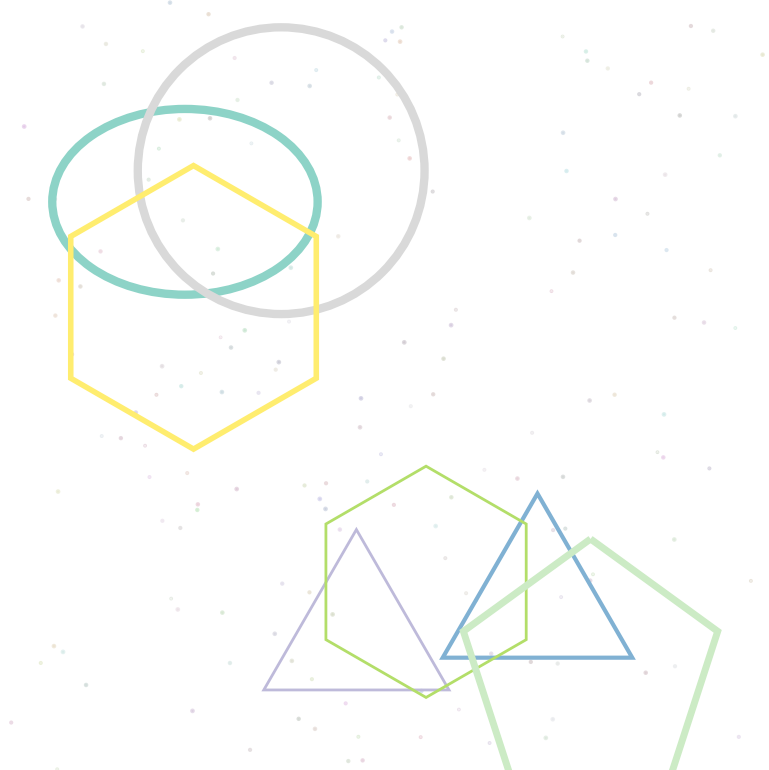[{"shape": "oval", "thickness": 3, "radius": 0.86, "center": [0.24, 0.738]}, {"shape": "triangle", "thickness": 1, "radius": 0.69, "center": [0.463, 0.173]}, {"shape": "triangle", "thickness": 1.5, "radius": 0.71, "center": [0.698, 0.217]}, {"shape": "hexagon", "thickness": 1, "radius": 0.75, "center": [0.553, 0.244]}, {"shape": "circle", "thickness": 3, "radius": 0.93, "center": [0.365, 0.778]}, {"shape": "pentagon", "thickness": 2.5, "radius": 0.87, "center": [0.767, 0.126]}, {"shape": "hexagon", "thickness": 2, "radius": 0.92, "center": [0.251, 0.601]}]